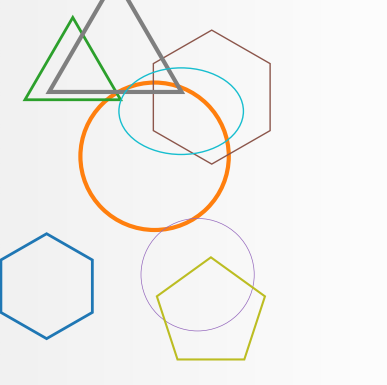[{"shape": "hexagon", "thickness": 2, "radius": 0.68, "center": [0.12, 0.257]}, {"shape": "circle", "thickness": 3, "radius": 0.96, "center": [0.399, 0.594]}, {"shape": "triangle", "thickness": 2, "radius": 0.71, "center": [0.188, 0.812]}, {"shape": "circle", "thickness": 0.5, "radius": 0.73, "center": [0.51, 0.286]}, {"shape": "hexagon", "thickness": 1, "radius": 0.87, "center": [0.546, 0.748]}, {"shape": "triangle", "thickness": 3, "radius": 0.99, "center": [0.298, 0.86]}, {"shape": "pentagon", "thickness": 1.5, "radius": 0.73, "center": [0.544, 0.185]}, {"shape": "oval", "thickness": 1, "radius": 0.8, "center": [0.468, 0.711]}]